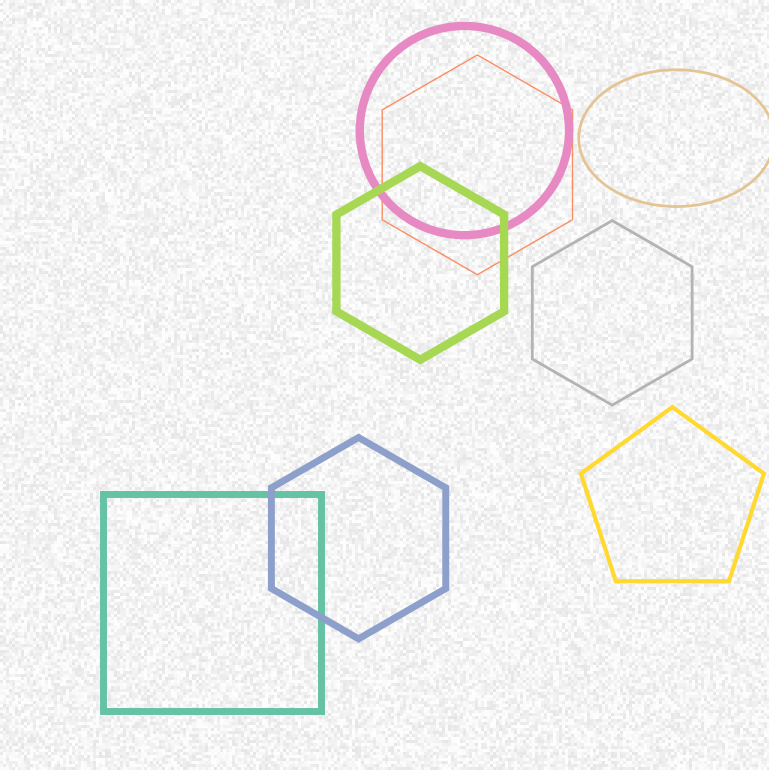[{"shape": "square", "thickness": 2.5, "radius": 0.71, "center": [0.275, 0.218]}, {"shape": "hexagon", "thickness": 0.5, "radius": 0.71, "center": [0.62, 0.786]}, {"shape": "hexagon", "thickness": 2.5, "radius": 0.65, "center": [0.466, 0.301]}, {"shape": "circle", "thickness": 3, "radius": 0.68, "center": [0.603, 0.83]}, {"shape": "hexagon", "thickness": 3, "radius": 0.63, "center": [0.546, 0.659]}, {"shape": "pentagon", "thickness": 1.5, "radius": 0.63, "center": [0.873, 0.346]}, {"shape": "oval", "thickness": 1, "radius": 0.63, "center": [0.879, 0.821]}, {"shape": "hexagon", "thickness": 1, "radius": 0.6, "center": [0.795, 0.594]}]